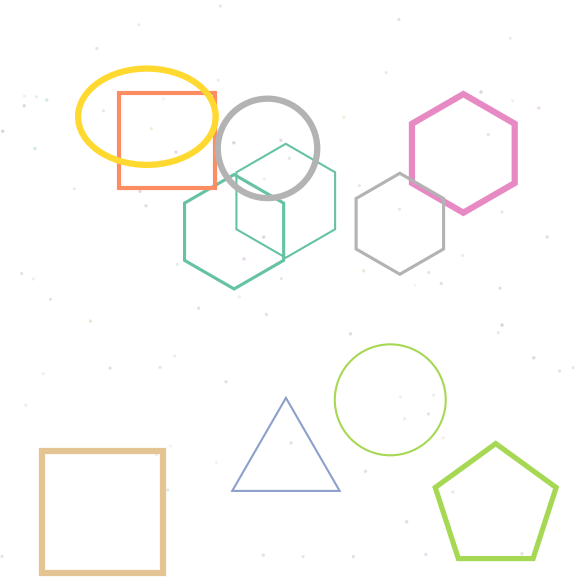[{"shape": "hexagon", "thickness": 1.5, "radius": 0.5, "center": [0.405, 0.598]}, {"shape": "hexagon", "thickness": 1, "radius": 0.49, "center": [0.495, 0.651]}, {"shape": "square", "thickness": 2, "radius": 0.41, "center": [0.289, 0.756]}, {"shape": "triangle", "thickness": 1, "radius": 0.54, "center": [0.495, 0.203]}, {"shape": "hexagon", "thickness": 3, "radius": 0.51, "center": [0.802, 0.734]}, {"shape": "circle", "thickness": 1, "radius": 0.48, "center": [0.676, 0.307]}, {"shape": "pentagon", "thickness": 2.5, "radius": 0.55, "center": [0.858, 0.121]}, {"shape": "oval", "thickness": 3, "radius": 0.6, "center": [0.254, 0.797]}, {"shape": "square", "thickness": 3, "radius": 0.53, "center": [0.177, 0.112]}, {"shape": "circle", "thickness": 3, "radius": 0.43, "center": [0.463, 0.742]}, {"shape": "hexagon", "thickness": 1.5, "radius": 0.44, "center": [0.692, 0.612]}]